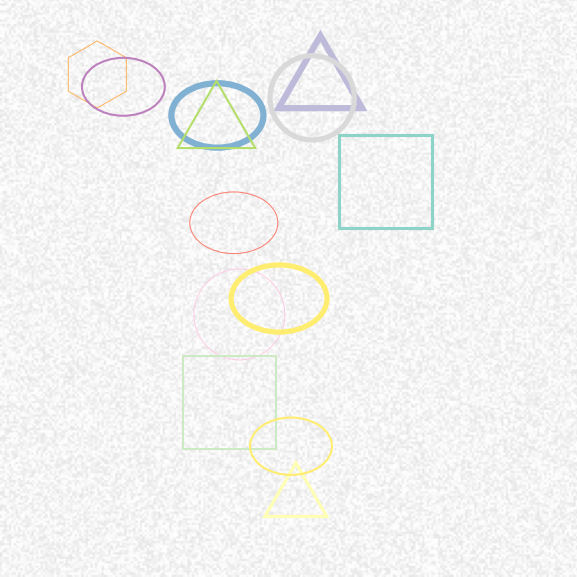[{"shape": "square", "thickness": 1.5, "radius": 0.4, "center": [0.668, 0.685]}, {"shape": "triangle", "thickness": 1.5, "radius": 0.31, "center": [0.512, 0.136]}, {"shape": "triangle", "thickness": 3, "radius": 0.42, "center": [0.555, 0.854]}, {"shape": "oval", "thickness": 0.5, "radius": 0.38, "center": [0.405, 0.613]}, {"shape": "oval", "thickness": 3, "radius": 0.4, "center": [0.376, 0.799]}, {"shape": "hexagon", "thickness": 0.5, "radius": 0.29, "center": [0.169, 0.87]}, {"shape": "triangle", "thickness": 1, "radius": 0.39, "center": [0.375, 0.782]}, {"shape": "circle", "thickness": 0.5, "radius": 0.39, "center": [0.414, 0.455]}, {"shape": "circle", "thickness": 2.5, "radius": 0.36, "center": [0.541, 0.83]}, {"shape": "oval", "thickness": 1, "radius": 0.36, "center": [0.214, 0.849]}, {"shape": "square", "thickness": 1, "radius": 0.4, "center": [0.397, 0.302]}, {"shape": "oval", "thickness": 2.5, "radius": 0.42, "center": [0.483, 0.482]}, {"shape": "oval", "thickness": 1, "radius": 0.35, "center": [0.504, 0.226]}]